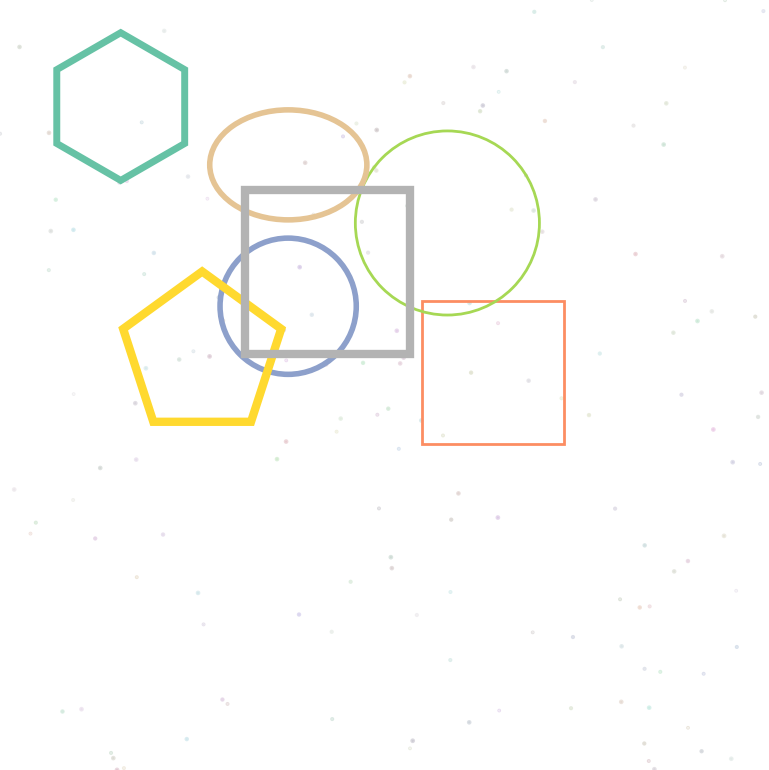[{"shape": "hexagon", "thickness": 2.5, "radius": 0.48, "center": [0.157, 0.862]}, {"shape": "square", "thickness": 1, "radius": 0.46, "center": [0.64, 0.516]}, {"shape": "circle", "thickness": 2, "radius": 0.44, "center": [0.374, 0.602]}, {"shape": "circle", "thickness": 1, "radius": 0.6, "center": [0.581, 0.71]}, {"shape": "pentagon", "thickness": 3, "radius": 0.54, "center": [0.263, 0.54]}, {"shape": "oval", "thickness": 2, "radius": 0.51, "center": [0.374, 0.786]}, {"shape": "square", "thickness": 3, "radius": 0.53, "center": [0.425, 0.647]}]